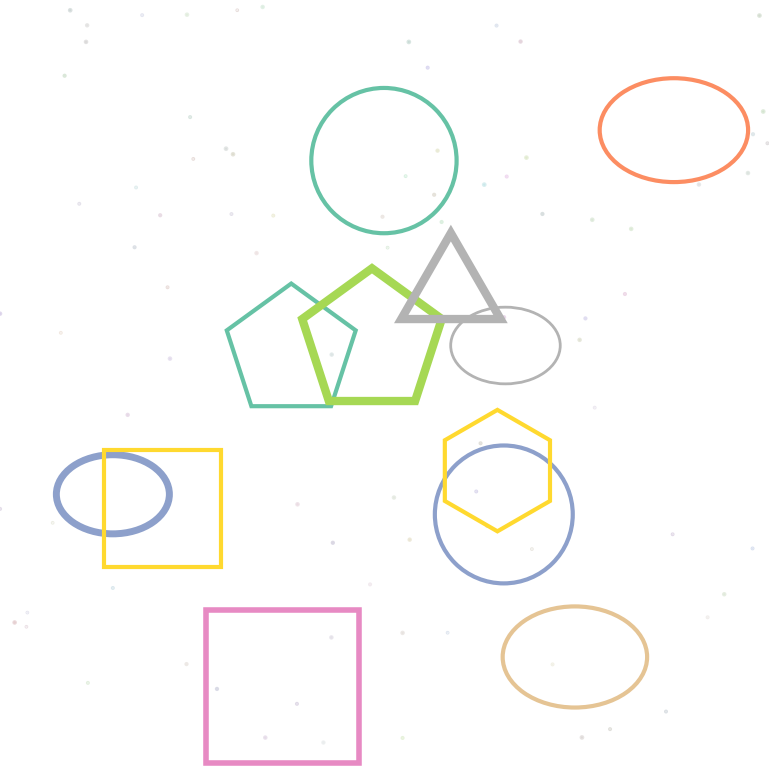[{"shape": "pentagon", "thickness": 1.5, "radius": 0.44, "center": [0.378, 0.544]}, {"shape": "circle", "thickness": 1.5, "radius": 0.47, "center": [0.499, 0.791]}, {"shape": "oval", "thickness": 1.5, "radius": 0.48, "center": [0.875, 0.831]}, {"shape": "circle", "thickness": 1.5, "radius": 0.45, "center": [0.654, 0.332]}, {"shape": "oval", "thickness": 2.5, "radius": 0.37, "center": [0.147, 0.358]}, {"shape": "square", "thickness": 2, "radius": 0.5, "center": [0.366, 0.108]}, {"shape": "pentagon", "thickness": 3, "radius": 0.48, "center": [0.483, 0.556]}, {"shape": "hexagon", "thickness": 1.5, "radius": 0.39, "center": [0.646, 0.389]}, {"shape": "square", "thickness": 1.5, "radius": 0.38, "center": [0.211, 0.339]}, {"shape": "oval", "thickness": 1.5, "radius": 0.47, "center": [0.747, 0.147]}, {"shape": "oval", "thickness": 1, "radius": 0.36, "center": [0.656, 0.551]}, {"shape": "triangle", "thickness": 3, "radius": 0.37, "center": [0.586, 0.623]}]